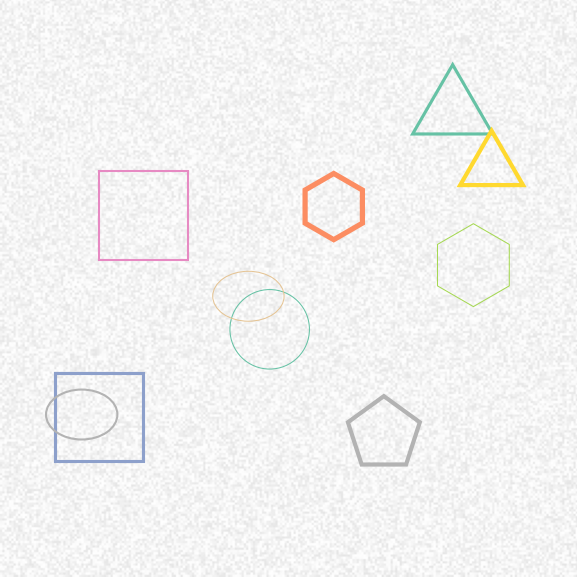[{"shape": "triangle", "thickness": 1.5, "radius": 0.4, "center": [0.784, 0.807]}, {"shape": "circle", "thickness": 0.5, "radius": 0.34, "center": [0.467, 0.429]}, {"shape": "hexagon", "thickness": 2.5, "radius": 0.29, "center": [0.578, 0.641]}, {"shape": "square", "thickness": 1.5, "radius": 0.38, "center": [0.172, 0.277]}, {"shape": "square", "thickness": 1, "radius": 0.39, "center": [0.248, 0.626]}, {"shape": "hexagon", "thickness": 0.5, "radius": 0.36, "center": [0.82, 0.54]}, {"shape": "triangle", "thickness": 2, "radius": 0.31, "center": [0.851, 0.71]}, {"shape": "oval", "thickness": 0.5, "radius": 0.31, "center": [0.43, 0.486]}, {"shape": "oval", "thickness": 1, "radius": 0.31, "center": [0.141, 0.281]}, {"shape": "pentagon", "thickness": 2, "radius": 0.33, "center": [0.665, 0.248]}]